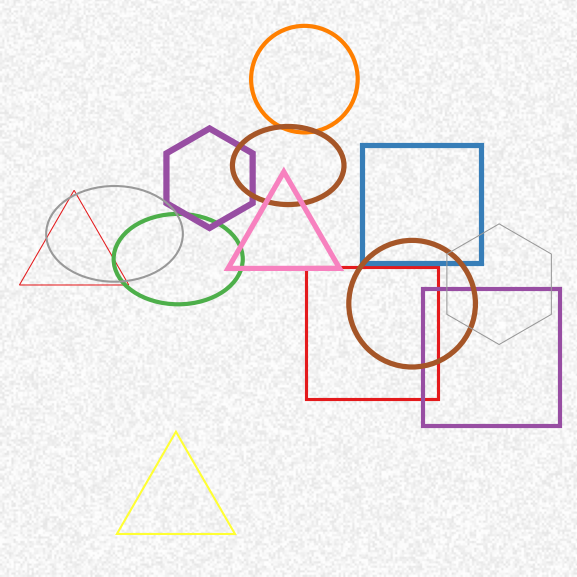[{"shape": "triangle", "thickness": 0.5, "radius": 0.55, "center": [0.128, 0.56]}, {"shape": "square", "thickness": 1.5, "radius": 0.57, "center": [0.644, 0.422]}, {"shape": "square", "thickness": 2.5, "radius": 0.51, "center": [0.73, 0.646]}, {"shape": "oval", "thickness": 2, "radius": 0.56, "center": [0.309, 0.55]}, {"shape": "hexagon", "thickness": 3, "radius": 0.43, "center": [0.363, 0.691]}, {"shape": "square", "thickness": 2, "radius": 0.59, "center": [0.851, 0.379]}, {"shape": "circle", "thickness": 2, "radius": 0.46, "center": [0.527, 0.862]}, {"shape": "triangle", "thickness": 1, "radius": 0.59, "center": [0.305, 0.134]}, {"shape": "circle", "thickness": 2.5, "radius": 0.55, "center": [0.714, 0.473]}, {"shape": "oval", "thickness": 2.5, "radius": 0.48, "center": [0.499, 0.713]}, {"shape": "triangle", "thickness": 2.5, "radius": 0.56, "center": [0.492, 0.59]}, {"shape": "oval", "thickness": 1, "radius": 0.59, "center": [0.198, 0.594]}, {"shape": "hexagon", "thickness": 0.5, "radius": 0.52, "center": [0.864, 0.507]}]